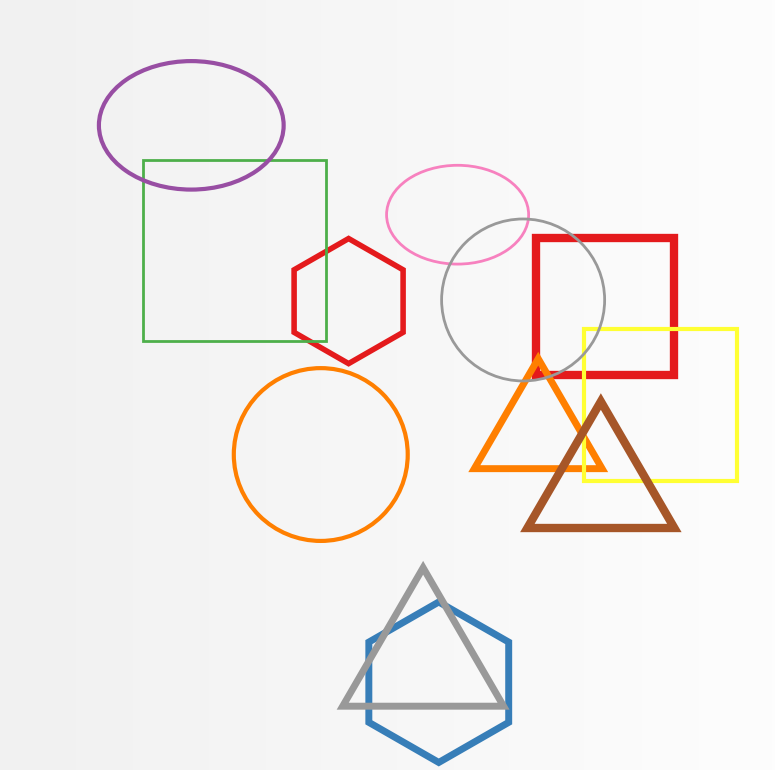[{"shape": "hexagon", "thickness": 2, "radius": 0.41, "center": [0.45, 0.609]}, {"shape": "square", "thickness": 3, "radius": 0.44, "center": [0.781, 0.602]}, {"shape": "hexagon", "thickness": 2.5, "radius": 0.52, "center": [0.566, 0.114]}, {"shape": "square", "thickness": 1, "radius": 0.59, "center": [0.302, 0.675]}, {"shape": "oval", "thickness": 1.5, "radius": 0.6, "center": [0.247, 0.837]}, {"shape": "triangle", "thickness": 2.5, "radius": 0.48, "center": [0.694, 0.439]}, {"shape": "circle", "thickness": 1.5, "radius": 0.56, "center": [0.414, 0.41]}, {"shape": "square", "thickness": 1.5, "radius": 0.49, "center": [0.852, 0.474]}, {"shape": "triangle", "thickness": 3, "radius": 0.55, "center": [0.775, 0.369]}, {"shape": "oval", "thickness": 1, "radius": 0.46, "center": [0.59, 0.721]}, {"shape": "circle", "thickness": 1, "radius": 0.53, "center": [0.675, 0.61]}, {"shape": "triangle", "thickness": 2.5, "radius": 0.6, "center": [0.546, 0.143]}]